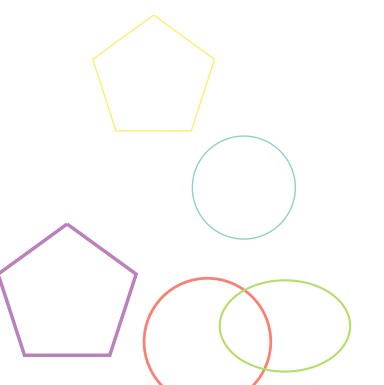[{"shape": "circle", "thickness": 1, "radius": 0.67, "center": [0.633, 0.513]}, {"shape": "circle", "thickness": 2, "radius": 0.82, "center": [0.539, 0.113]}, {"shape": "oval", "thickness": 1.5, "radius": 0.85, "center": [0.74, 0.153]}, {"shape": "pentagon", "thickness": 2.5, "radius": 0.94, "center": [0.174, 0.23]}, {"shape": "pentagon", "thickness": 1, "radius": 0.83, "center": [0.399, 0.795]}]